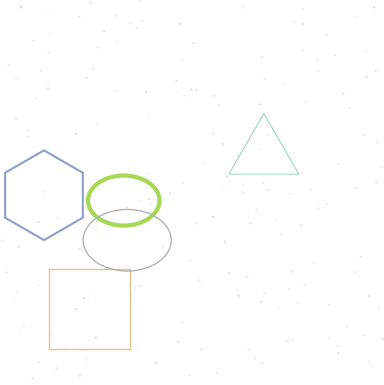[{"shape": "triangle", "thickness": 0.5, "radius": 0.52, "center": [0.685, 0.6]}, {"shape": "hexagon", "thickness": 1.5, "radius": 0.58, "center": [0.114, 0.493]}, {"shape": "oval", "thickness": 3, "radius": 0.46, "center": [0.321, 0.479]}, {"shape": "square", "thickness": 1, "radius": 0.52, "center": [0.232, 0.197]}, {"shape": "oval", "thickness": 1, "radius": 0.57, "center": [0.33, 0.376]}]